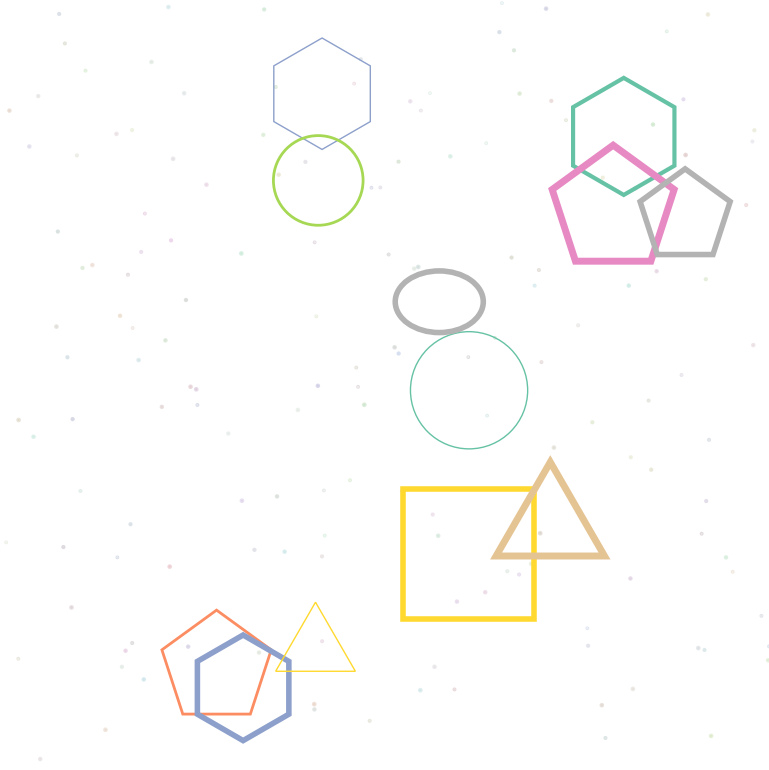[{"shape": "circle", "thickness": 0.5, "radius": 0.38, "center": [0.609, 0.493]}, {"shape": "hexagon", "thickness": 1.5, "radius": 0.38, "center": [0.81, 0.823]}, {"shape": "pentagon", "thickness": 1, "radius": 0.37, "center": [0.281, 0.133]}, {"shape": "hexagon", "thickness": 0.5, "radius": 0.36, "center": [0.418, 0.878]}, {"shape": "hexagon", "thickness": 2, "radius": 0.34, "center": [0.316, 0.107]}, {"shape": "pentagon", "thickness": 2.5, "radius": 0.42, "center": [0.796, 0.728]}, {"shape": "circle", "thickness": 1, "radius": 0.29, "center": [0.413, 0.766]}, {"shape": "triangle", "thickness": 0.5, "radius": 0.3, "center": [0.41, 0.158]}, {"shape": "square", "thickness": 2, "radius": 0.42, "center": [0.608, 0.281]}, {"shape": "triangle", "thickness": 2.5, "radius": 0.41, "center": [0.715, 0.319]}, {"shape": "pentagon", "thickness": 2, "radius": 0.31, "center": [0.89, 0.719]}, {"shape": "oval", "thickness": 2, "radius": 0.29, "center": [0.57, 0.608]}]